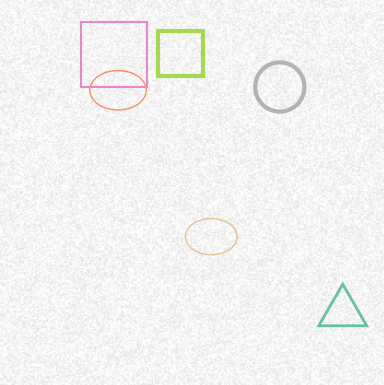[{"shape": "triangle", "thickness": 2, "radius": 0.36, "center": [0.89, 0.19]}, {"shape": "oval", "thickness": 1, "radius": 0.37, "center": [0.307, 0.766]}, {"shape": "square", "thickness": 1.5, "radius": 0.42, "center": [0.296, 0.859]}, {"shape": "square", "thickness": 3, "radius": 0.29, "center": [0.468, 0.861]}, {"shape": "oval", "thickness": 1, "radius": 0.34, "center": [0.549, 0.385]}, {"shape": "circle", "thickness": 3, "radius": 0.32, "center": [0.727, 0.774]}]